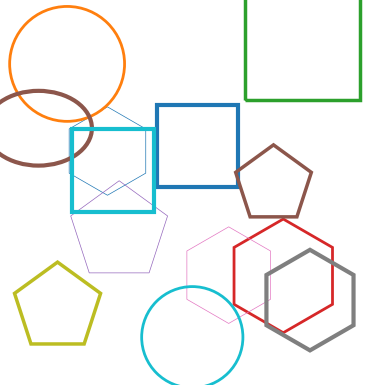[{"shape": "hexagon", "thickness": 0.5, "radius": 0.57, "center": [0.279, 0.608]}, {"shape": "square", "thickness": 3, "radius": 0.53, "center": [0.513, 0.62]}, {"shape": "circle", "thickness": 2, "radius": 0.75, "center": [0.174, 0.834]}, {"shape": "square", "thickness": 2.5, "radius": 0.75, "center": [0.786, 0.89]}, {"shape": "hexagon", "thickness": 2, "radius": 0.74, "center": [0.736, 0.283]}, {"shape": "pentagon", "thickness": 0.5, "radius": 0.66, "center": [0.309, 0.398]}, {"shape": "pentagon", "thickness": 2.5, "radius": 0.52, "center": [0.71, 0.52]}, {"shape": "oval", "thickness": 3, "radius": 0.69, "center": [0.1, 0.667]}, {"shape": "hexagon", "thickness": 0.5, "radius": 0.63, "center": [0.594, 0.285]}, {"shape": "hexagon", "thickness": 3, "radius": 0.65, "center": [0.805, 0.221]}, {"shape": "pentagon", "thickness": 2.5, "radius": 0.59, "center": [0.15, 0.202]}, {"shape": "circle", "thickness": 2, "radius": 0.66, "center": [0.499, 0.124]}, {"shape": "square", "thickness": 3, "radius": 0.54, "center": [0.294, 0.558]}]